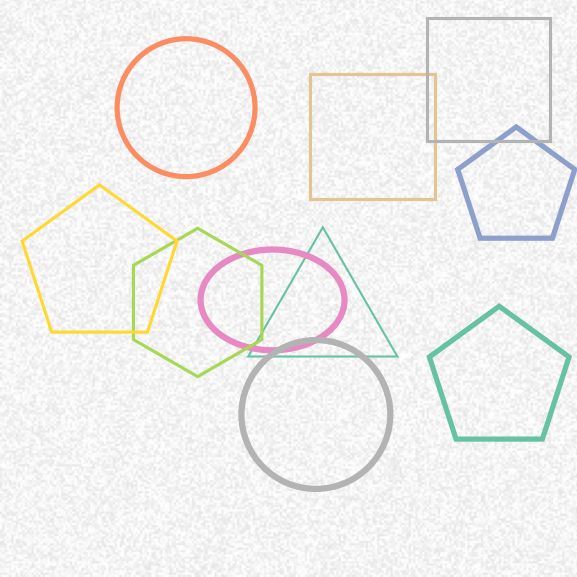[{"shape": "triangle", "thickness": 1, "radius": 0.75, "center": [0.559, 0.456]}, {"shape": "pentagon", "thickness": 2.5, "radius": 0.64, "center": [0.864, 0.342]}, {"shape": "circle", "thickness": 2.5, "radius": 0.6, "center": [0.322, 0.813]}, {"shape": "pentagon", "thickness": 2.5, "radius": 0.53, "center": [0.894, 0.673]}, {"shape": "oval", "thickness": 3, "radius": 0.62, "center": [0.472, 0.48]}, {"shape": "hexagon", "thickness": 1.5, "radius": 0.64, "center": [0.342, 0.475]}, {"shape": "pentagon", "thickness": 1.5, "radius": 0.7, "center": [0.172, 0.538]}, {"shape": "square", "thickness": 1.5, "radius": 0.54, "center": [0.645, 0.763]}, {"shape": "square", "thickness": 1.5, "radius": 0.53, "center": [0.846, 0.862]}, {"shape": "circle", "thickness": 3, "radius": 0.64, "center": [0.547, 0.281]}]